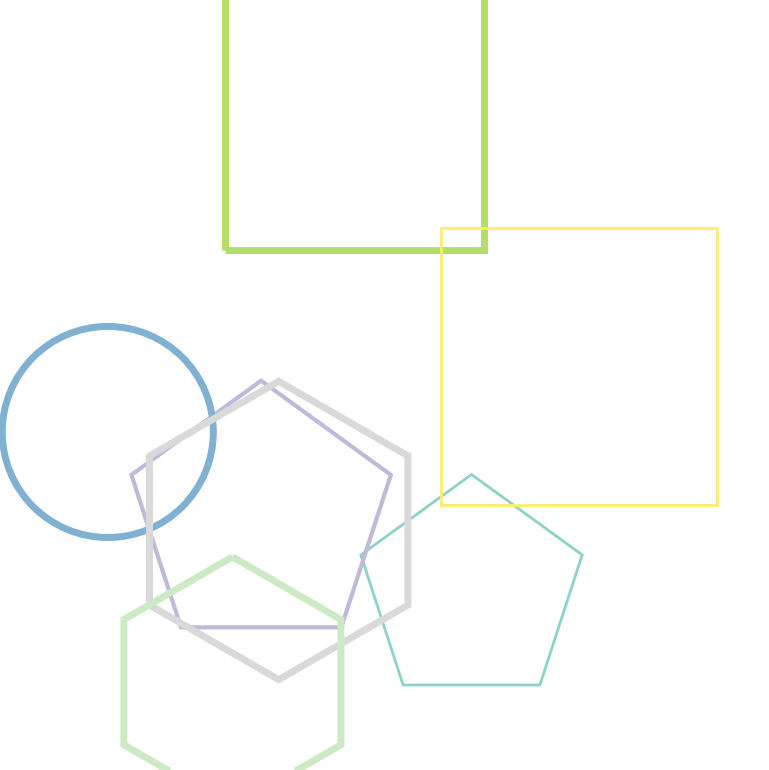[{"shape": "pentagon", "thickness": 1, "radius": 0.76, "center": [0.612, 0.233]}, {"shape": "pentagon", "thickness": 1.5, "radius": 0.89, "center": [0.339, 0.329]}, {"shape": "circle", "thickness": 2.5, "radius": 0.69, "center": [0.14, 0.439]}, {"shape": "square", "thickness": 2.5, "radius": 0.84, "center": [0.46, 0.844]}, {"shape": "hexagon", "thickness": 2.5, "radius": 0.97, "center": [0.362, 0.311]}, {"shape": "hexagon", "thickness": 2.5, "radius": 0.81, "center": [0.302, 0.114]}, {"shape": "square", "thickness": 1, "radius": 0.9, "center": [0.752, 0.524]}]